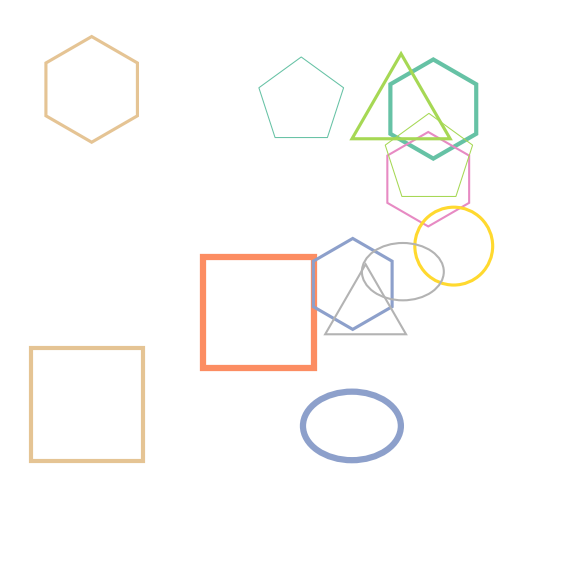[{"shape": "hexagon", "thickness": 2, "radius": 0.43, "center": [0.75, 0.81]}, {"shape": "pentagon", "thickness": 0.5, "radius": 0.39, "center": [0.522, 0.823]}, {"shape": "square", "thickness": 3, "radius": 0.48, "center": [0.447, 0.458]}, {"shape": "hexagon", "thickness": 1.5, "radius": 0.39, "center": [0.611, 0.507]}, {"shape": "oval", "thickness": 3, "radius": 0.42, "center": [0.609, 0.262]}, {"shape": "hexagon", "thickness": 1, "radius": 0.41, "center": [0.742, 0.689]}, {"shape": "pentagon", "thickness": 0.5, "radius": 0.4, "center": [0.743, 0.723]}, {"shape": "triangle", "thickness": 1.5, "radius": 0.49, "center": [0.694, 0.808]}, {"shape": "circle", "thickness": 1.5, "radius": 0.34, "center": [0.786, 0.573]}, {"shape": "hexagon", "thickness": 1.5, "radius": 0.46, "center": [0.159, 0.844]}, {"shape": "square", "thickness": 2, "radius": 0.49, "center": [0.151, 0.299]}, {"shape": "oval", "thickness": 1, "radius": 0.35, "center": [0.698, 0.529]}, {"shape": "triangle", "thickness": 1, "radius": 0.4, "center": [0.633, 0.461]}]